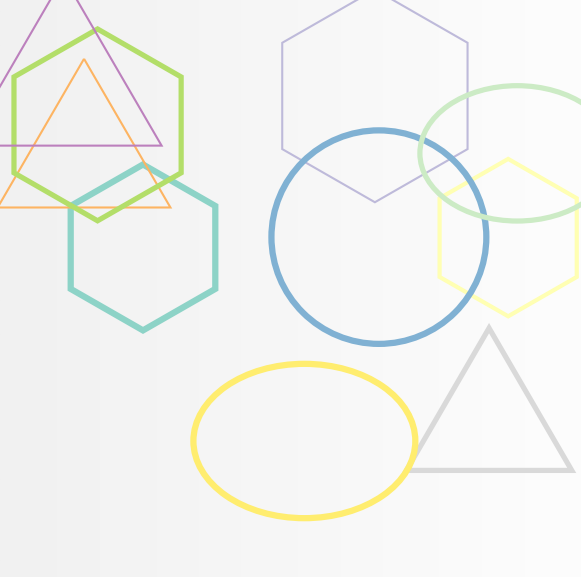[{"shape": "hexagon", "thickness": 3, "radius": 0.72, "center": [0.246, 0.571]}, {"shape": "hexagon", "thickness": 2, "radius": 0.68, "center": [0.874, 0.588]}, {"shape": "hexagon", "thickness": 1, "radius": 0.92, "center": [0.645, 0.833]}, {"shape": "circle", "thickness": 3, "radius": 0.92, "center": [0.652, 0.589]}, {"shape": "triangle", "thickness": 1, "radius": 0.86, "center": [0.145, 0.726]}, {"shape": "hexagon", "thickness": 2.5, "radius": 0.83, "center": [0.168, 0.783]}, {"shape": "triangle", "thickness": 2.5, "radius": 0.82, "center": [0.841, 0.267]}, {"shape": "triangle", "thickness": 1, "radius": 0.97, "center": [0.109, 0.844]}, {"shape": "oval", "thickness": 2.5, "radius": 0.84, "center": [0.89, 0.734]}, {"shape": "oval", "thickness": 3, "radius": 0.95, "center": [0.524, 0.235]}]